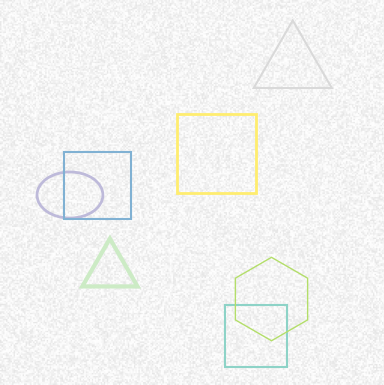[{"shape": "square", "thickness": 1.5, "radius": 0.4, "center": [0.665, 0.127]}, {"shape": "oval", "thickness": 2, "radius": 0.43, "center": [0.182, 0.493]}, {"shape": "square", "thickness": 1.5, "radius": 0.43, "center": [0.254, 0.517]}, {"shape": "hexagon", "thickness": 1, "radius": 0.54, "center": [0.705, 0.223]}, {"shape": "triangle", "thickness": 1.5, "radius": 0.59, "center": [0.76, 0.83]}, {"shape": "triangle", "thickness": 3, "radius": 0.41, "center": [0.285, 0.297]}, {"shape": "square", "thickness": 2, "radius": 0.51, "center": [0.563, 0.602]}]